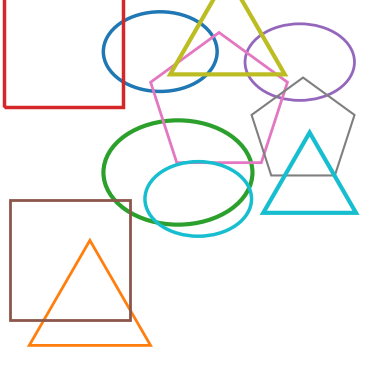[{"shape": "oval", "thickness": 2.5, "radius": 0.74, "center": [0.416, 0.866]}, {"shape": "triangle", "thickness": 2, "radius": 0.91, "center": [0.233, 0.194]}, {"shape": "oval", "thickness": 3, "radius": 0.97, "center": [0.462, 0.552]}, {"shape": "square", "thickness": 2.5, "radius": 0.77, "center": [0.166, 0.878]}, {"shape": "oval", "thickness": 2, "radius": 0.71, "center": [0.779, 0.839]}, {"shape": "square", "thickness": 2, "radius": 0.78, "center": [0.183, 0.325]}, {"shape": "pentagon", "thickness": 2, "radius": 0.93, "center": [0.569, 0.729]}, {"shape": "pentagon", "thickness": 1.5, "radius": 0.7, "center": [0.787, 0.658]}, {"shape": "triangle", "thickness": 3, "radius": 0.86, "center": [0.591, 0.893]}, {"shape": "triangle", "thickness": 3, "radius": 0.7, "center": [0.804, 0.517]}, {"shape": "oval", "thickness": 2.5, "radius": 0.69, "center": [0.515, 0.483]}]